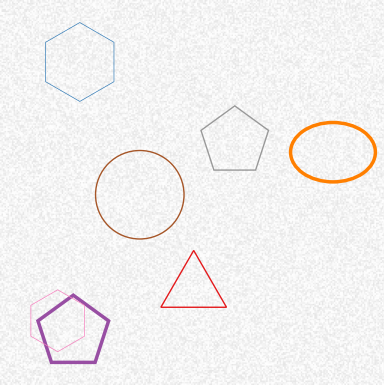[{"shape": "triangle", "thickness": 1, "radius": 0.49, "center": [0.503, 0.251]}, {"shape": "hexagon", "thickness": 0.5, "radius": 0.51, "center": [0.207, 0.839]}, {"shape": "pentagon", "thickness": 2.5, "radius": 0.48, "center": [0.19, 0.137]}, {"shape": "oval", "thickness": 2.5, "radius": 0.55, "center": [0.865, 0.605]}, {"shape": "circle", "thickness": 1, "radius": 0.57, "center": [0.363, 0.494]}, {"shape": "hexagon", "thickness": 0.5, "radius": 0.4, "center": [0.15, 0.167]}, {"shape": "pentagon", "thickness": 1, "radius": 0.46, "center": [0.61, 0.633]}]